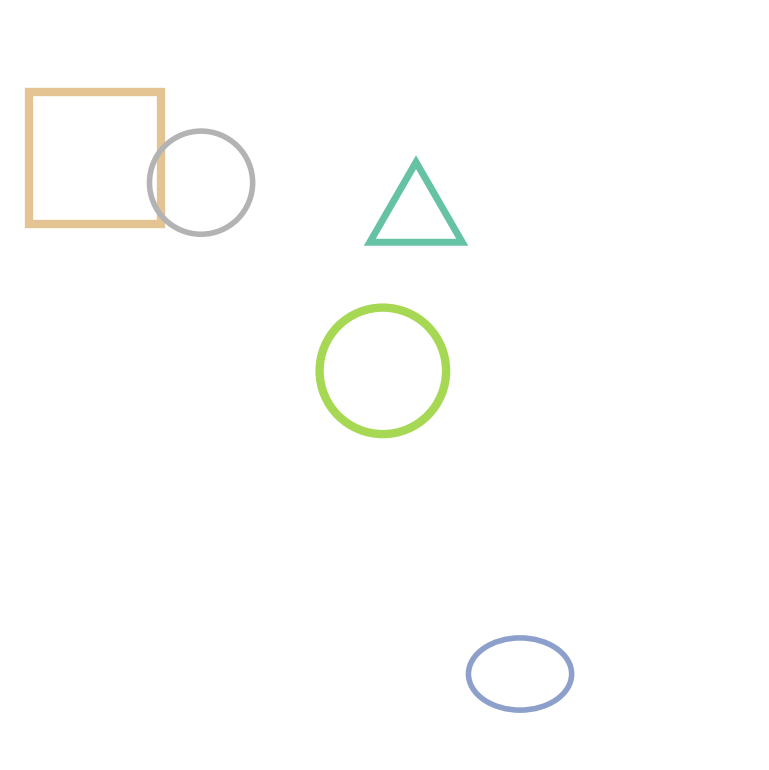[{"shape": "triangle", "thickness": 2.5, "radius": 0.35, "center": [0.54, 0.72]}, {"shape": "oval", "thickness": 2, "radius": 0.33, "center": [0.675, 0.125]}, {"shape": "circle", "thickness": 3, "radius": 0.41, "center": [0.497, 0.518]}, {"shape": "square", "thickness": 3, "radius": 0.43, "center": [0.124, 0.795]}, {"shape": "circle", "thickness": 2, "radius": 0.33, "center": [0.261, 0.763]}]